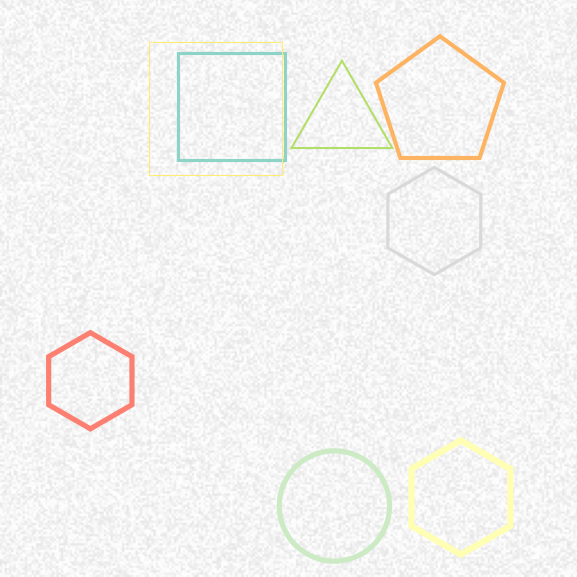[{"shape": "square", "thickness": 1.5, "radius": 0.46, "center": [0.4, 0.815]}, {"shape": "hexagon", "thickness": 3, "radius": 0.49, "center": [0.798, 0.138]}, {"shape": "hexagon", "thickness": 2.5, "radius": 0.42, "center": [0.156, 0.34]}, {"shape": "pentagon", "thickness": 2, "radius": 0.58, "center": [0.762, 0.82]}, {"shape": "triangle", "thickness": 1, "radius": 0.5, "center": [0.592, 0.793]}, {"shape": "hexagon", "thickness": 1.5, "radius": 0.46, "center": [0.752, 0.616]}, {"shape": "circle", "thickness": 2.5, "radius": 0.48, "center": [0.579, 0.123]}, {"shape": "square", "thickness": 0.5, "radius": 0.57, "center": [0.373, 0.811]}]